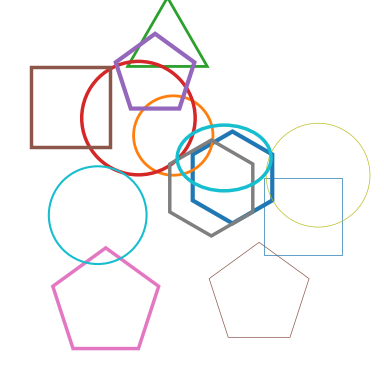[{"shape": "square", "thickness": 0.5, "radius": 0.5, "center": [0.787, 0.438]}, {"shape": "hexagon", "thickness": 3, "radius": 0.6, "center": [0.604, 0.539]}, {"shape": "circle", "thickness": 2, "radius": 0.52, "center": [0.45, 0.648]}, {"shape": "triangle", "thickness": 2, "radius": 0.6, "center": [0.435, 0.887]}, {"shape": "circle", "thickness": 2.5, "radius": 0.74, "center": [0.36, 0.693]}, {"shape": "pentagon", "thickness": 3, "radius": 0.54, "center": [0.403, 0.805]}, {"shape": "square", "thickness": 2.5, "radius": 0.51, "center": [0.183, 0.722]}, {"shape": "pentagon", "thickness": 0.5, "radius": 0.68, "center": [0.673, 0.234]}, {"shape": "pentagon", "thickness": 2.5, "radius": 0.72, "center": [0.275, 0.212]}, {"shape": "hexagon", "thickness": 2.5, "radius": 0.62, "center": [0.549, 0.512]}, {"shape": "circle", "thickness": 0.5, "radius": 0.67, "center": [0.826, 0.545]}, {"shape": "circle", "thickness": 1.5, "radius": 0.63, "center": [0.254, 0.441]}, {"shape": "oval", "thickness": 2.5, "radius": 0.61, "center": [0.582, 0.59]}]